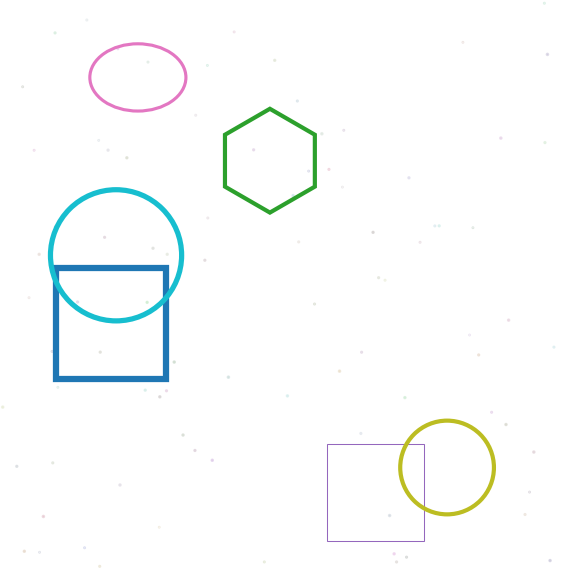[{"shape": "square", "thickness": 3, "radius": 0.48, "center": [0.192, 0.439]}, {"shape": "hexagon", "thickness": 2, "radius": 0.45, "center": [0.467, 0.721]}, {"shape": "square", "thickness": 0.5, "radius": 0.42, "center": [0.651, 0.146]}, {"shape": "oval", "thickness": 1.5, "radius": 0.42, "center": [0.239, 0.865]}, {"shape": "circle", "thickness": 2, "radius": 0.41, "center": [0.774, 0.19]}, {"shape": "circle", "thickness": 2.5, "radius": 0.57, "center": [0.201, 0.557]}]